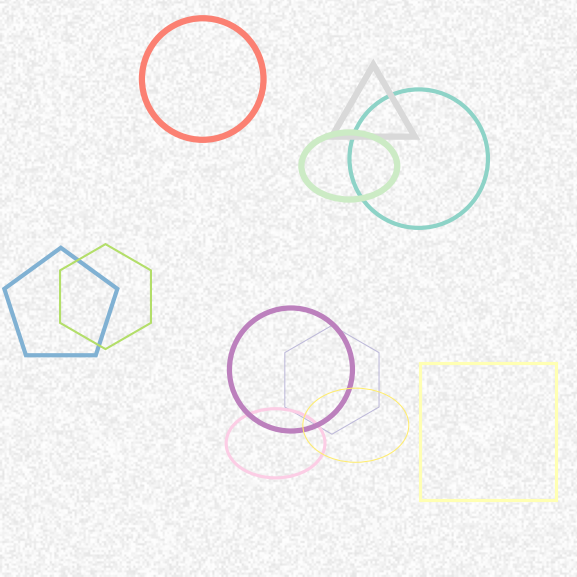[{"shape": "circle", "thickness": 2, "radius": 0.6, "center": [0.725, 0.724]}, {"shape": "square", "thickness": 1.5, "radius": 0.59, "center": [0.846, 0.252]}, {"shape": "hexagon", "thickness": 0.5, "radius": 0.47, "center": [0.575, 0.341]}, {"shape": "circle", "thickness": 3, "radius": 0.53, "center": [0.351, 0.862]}, {"shape": "pentagon", "thickness": 2, "radius": 0.51, "center": [0.105, 0.467]}, {"shape": "hexagon", "thickness": 1, "radius": 0.45, "center": [0.183, 0.485]}, {"shape": "oval", "thickness": 1.5, "radius": 0.43, "center": [0.477, 0.232]}, {"shape": "triangle", "thickness": 3, "radius": 0.42, "center": [0.646, 0.804]}, {"shape": "circle", "thickness": 2.5, "radius": 0.53, "center": [0.504, 0.359]}, {"shape": "oval", "thickness": 3, "radius": 0.42, "center": [0.605, 0.712]}, {"shape": "oval", "thickness": 0.5, "radius": 0.46, "center": [0.616, 0.263]}]